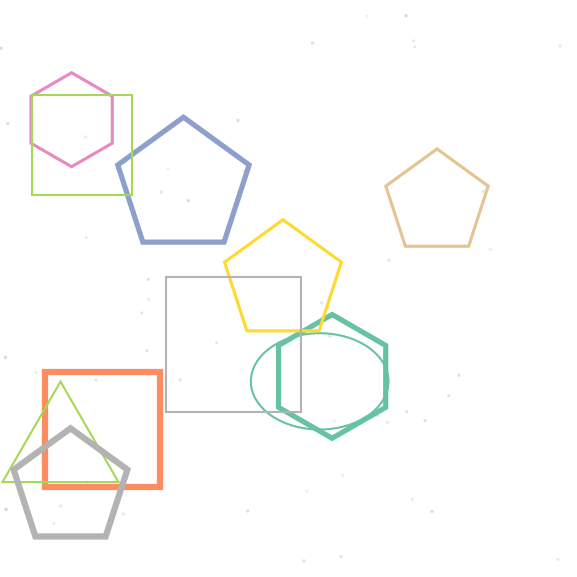[{"shape": "oval", "thickness": 1, "radius": 0.6, "center": [0.554, 0.339]}, {"shape": "hexagon", "thickness": 2.5, "radius": 0.54, "center": [0.575, 0.347]}, {"shape": "square", "thickness": 3, "radius": 0.5, "center": [0.177, 0.256]}, {"shape": "pentagon", "thickness": 2.5, "radius": 0.6, "center": [0.318, 0.677]}, {"shape": "hexagon", "thickness": 1.5, "radius": 0.41, "center": [0.124, 0.792]}, {"shape": "square", "thickness": 1, "radius": 0.43, "center": [0.142, 0.748]}, {"shape": "triangle", "thickness": 1, "radius": 0.58, "center": [0.105, 0.222]}, {"shape": "pentagon", "thickness": 1.5, "radius": 0.53, "center": [0.49, 0.512]}, {"shape": "pentagon", "thickness": 1.5, "radius": 0.47, "center": [0.757, 0.648]}, {"shape": "square", "thickness": 1, "radius": 0.58, "center": [0.405, 0.403]}, {"shape": "pentagon", "thickness": 3, "radius": 0.52, "center": [0.122, 0.154]}]